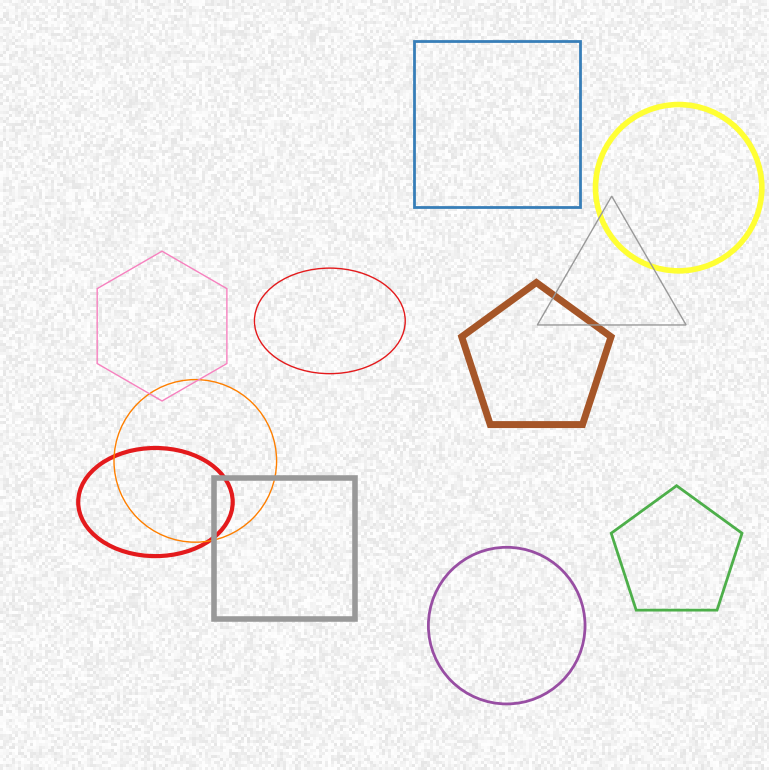[{"shape": "oval", "thickness": 1.5, "radius": 0.5, "center": [0.202, 0.348]}, {"shape": "oval", "thickness": 0.5, "radius": 0.49, "center": [0.428, 0.583]}, {"shape": "square", "thickness": 1, "radius": 0.54, "center": [0.646, 0.839]}, {"shape": "pentagon", "thickness": 1, "radius": 0.45, "center": [0.879, 0.28]}, {"shape": "circle", "thickness": 1, "radius": 0.51, "center": [0.658, 0.188]}, {"shape": "circle", "thickness": 0.5, "radius": 0.53, "center": [0.254, 0.401]}, {"shape": "circle", "thickness": 2, "radius": 0.54, "center": [0.881, 0.756]}, {"shape": "pentagon", "thickness": 2.5, "radius": 0.51, "center": [0.697, 0.531]}, {"shape": "hexagon", "thickness": 0.5, "radius": 0.49, "center": [0.21, 0.577]}, {"shape": "triangle", "thickness": 0.5, "radius": 0.56, "center": [0.794, 0.634]}, {"shape": "square", "thickness": 2, "radius": 0.46, "center": [0.369, 0.288]}]